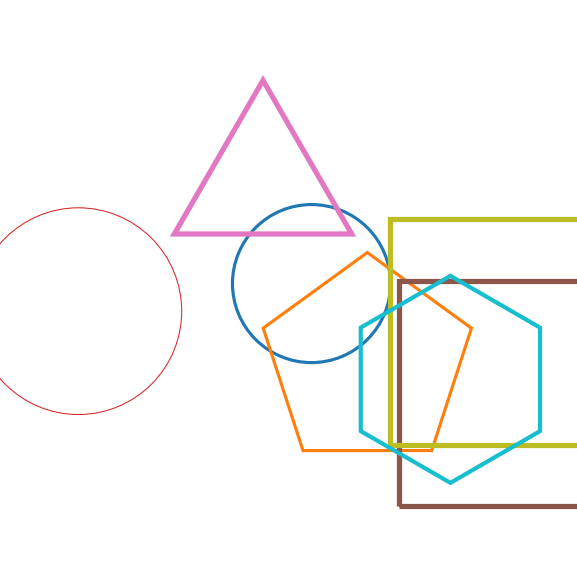[{"shape": "circle", "thickness": 1.5, "radius": 0.68, "center": [0.539, 0.508]}, {"shape": "pentagon", "thickness": 1.5, "radius": 0.95, "center": [0.636, 0.372]}, {"shape": "circle", "thickness": 0.5, "radius": 0.89, "center": [0.136, 0.46]}, {"shape": "square", "thickness": 2.5, "radius": 0.97, "center": [0.885, 0.318]}, {"shape": "triangle", "thickness": 2.5, "radius": 0.89, "center": [0.455, 0.683]}, {"shape": "square", "thickness": 2.5, "radius": 0.98, "center": [0.87, 0.424]}, {"shape": "hexagon", "thickness": 2, "radius": 0.9, "center": [0.78, 0.342]}]